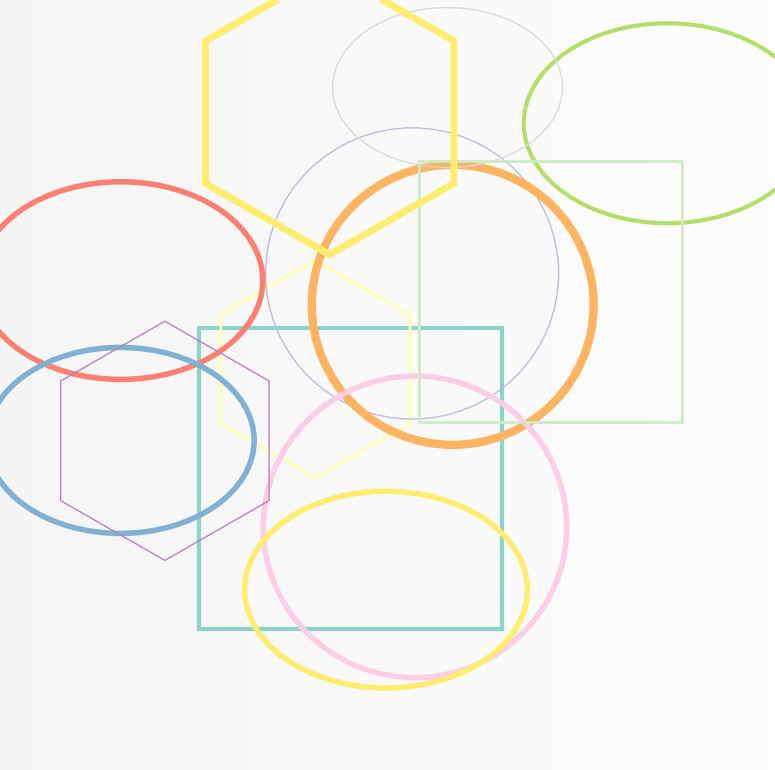[{"shape": "square", "thickness": 1.5, "radius": 0.98, "center": [0.452, 0.379]}, {"shape": "hexagon", "thickness": 1, "radius": 0.71, "center": [0.407, 0.521]}, {"shape": "circle", "thickness": 0.5, "radius": 0.95, "center": [0.532, 0.645]}, {"shape": "oval", "thickness": 2, "radius": 0.92, "center": [0.156, 0.636]}, {"shape": "oval", "thickness": 2, "radius": 0.86, "center": [0.155, 0.428]}, {"shape": "circle", "thickness": 3, "radius": 0.91, "center": [0.584, 0.604]}, {"shape": "oval", "thickness": 1.5, "radius": 0.93, "center": [0.861, 0.84]}, {"shape": "circle", "thickness": 2, "radius": 0.98, "center": [0.535, 0.316]}, {"shape": "oval", "thickness": 0.5, "radius": 0.74, "center": [0.577, 0.886]}, {"shape": "hexagon", "thickness": 0.5, "radius": 0.78, "center": [0.213, 0.428]}, {"shape": "square", "thickness": 1, "radius": 0.85, "center": [0.71, 0.621]}, {"shape": "hexagon", "thickness": 2.5, "radius": 0.93, "center": [0.425, 0.854]}, {"shape": "oval", "thickness": 2, "radius": 0.91, "center": [0.498, 0.234]}]